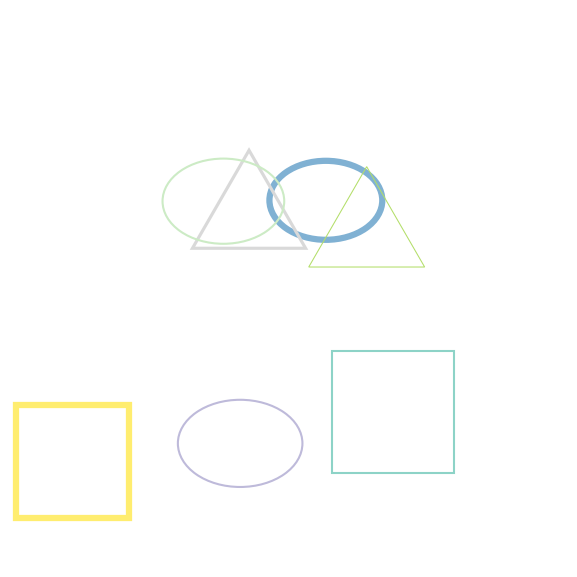[{"shape": "square", "thickness": 1, "radius": 0.53, "center": [0.68, 0.285]}, {"shape": "oval", "thickness": 1, "radius": 0.54, "center": [0.416, 0.231]}, {"shape": "oval", "thickness": 3, "radius": 0.49, "center": [0.564, 0.652]}, {"shape": "triangle", "thickness": 0.5, "radius": 0.58, "center": [0.635, 0.595]}, {"shape": "triangle", "thickness": 1.5, "radius": 0.57, "center": [0.431, 0.626]}, {"shape": "oval", "thickness": 1, "radius": 0.53, "center": [0.387, 0.651]}, {"shape": "square", "thickness": 3, "radius": 0.49, "center": [0.125, 0.2]}]